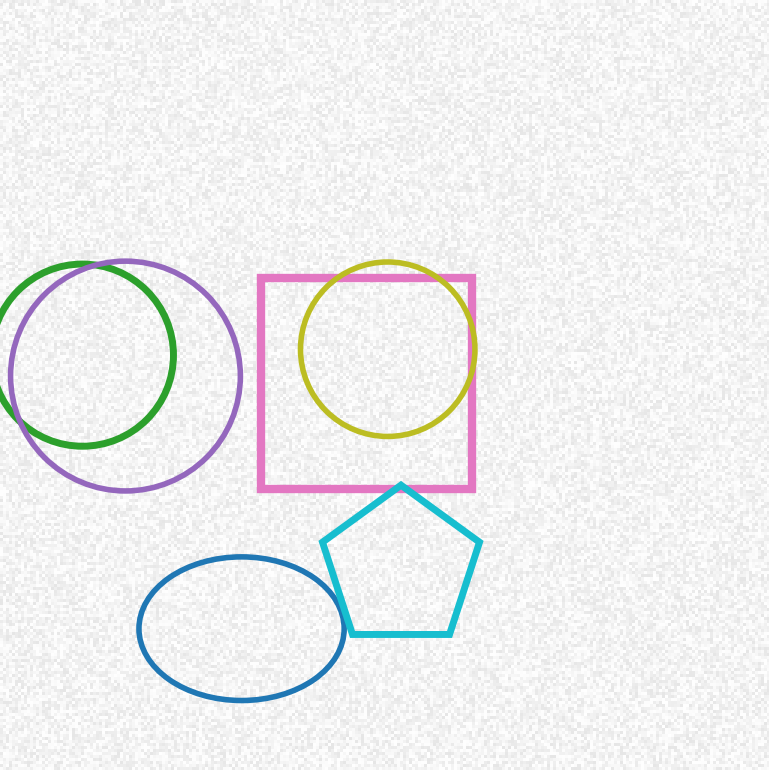[{"shape": "oval", "thickness": 2, "radius": 0.67, "center": [0.314, 0.184]}, {"shape": "circle", "thickness": 2.5, "radius": 0.59, "center": [0.107, 0.539]}, {"shape": "circle", "thickness": 2, "radius": 0.75, "center": [0.163, 0.512]}, {"shape": "square", "thickness": 3, "radius": 0.69, "center": [0.476, 0.502]}, {"shape": "circle", "thickness": 2, "radius": 0.57, "center": [0.504, 0.546]}, {"shape": "pentagon", "thickness": 2.5, "radius": 0.54, "center": [0.521, 0.263]}]